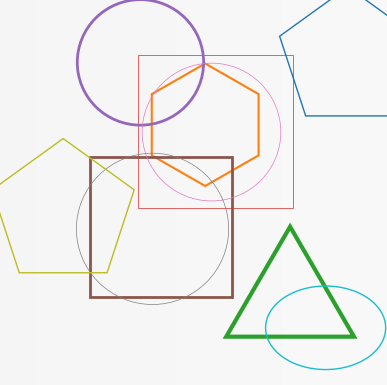[{"shape": "pentagon", "thickness": 1, "radius": 0.93, "center": [0.898, 0.849]}, {"shape": "hexagon", "thickness": 1.5, "radius": 0.8, "center": [0.529, 0.676]}, {"shape": "triangle", "thickness": 3, "radius": 0.95, "center": [0.749, 0.221]}, {"shape": "square", "thickness": 0.5, "radius": 1.0, "center": [0.557, 0.659]}, {"shape": "circle", "thickness": 2, "radius": 0.82, "center": [0.362, 0.838]}, {"shape": "square", "thickness": 2, "radius": 0.91, "center": [0.415, 0.41]}, {"shape": "circle", "thickness": 0.5, "radius": 0.89, "center": [0.546, 0.657]}, {"shape": "circle", "thickness": 0.5, "radius": 0.98, "center": [0.394, 0.406]}, {"shape": "pentagon", "thickness": 1, "radius": 0.96, "center": [0.163, 0.447]}, {"shape": "oval", "thickness": 1, "radius": 0.77, "center": [0.84, 0.149]}]